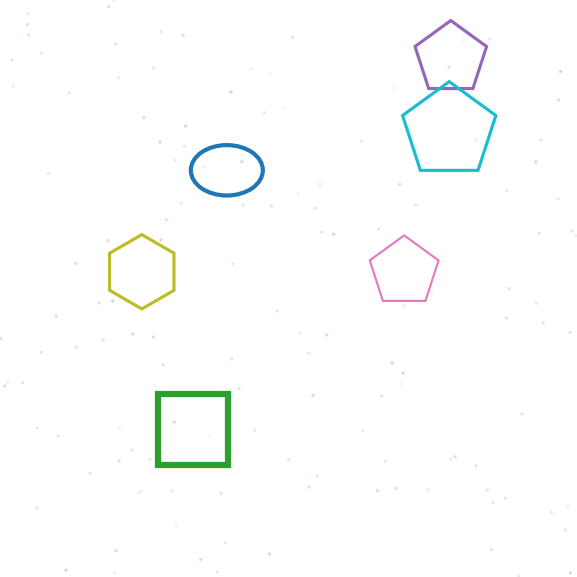[{"shape": "oval", "thickness": 2, "radius": 0.31, "center": [0.393, 0.704]}, {"shape": "square", "thickness": 3, "radius": 0.3, "center": [0.334, 0.255]}, {"shape": "pentagon", "thickness": 1.5, "radius": 0.33, "center": [0.781, 0.898]}, {"shape": "pentagon", "thickness": 1, "radius": 0.31, "center": [0.7, 0.529]}, {"shape": "hexagon", "thickness": 1.5, "radius": 0.32, "center": [0.246, 0.529]}, {"shape": "pentagon", "thickness": 1.5, "radius": 0.42, "center": [0.778, 0.773]}]